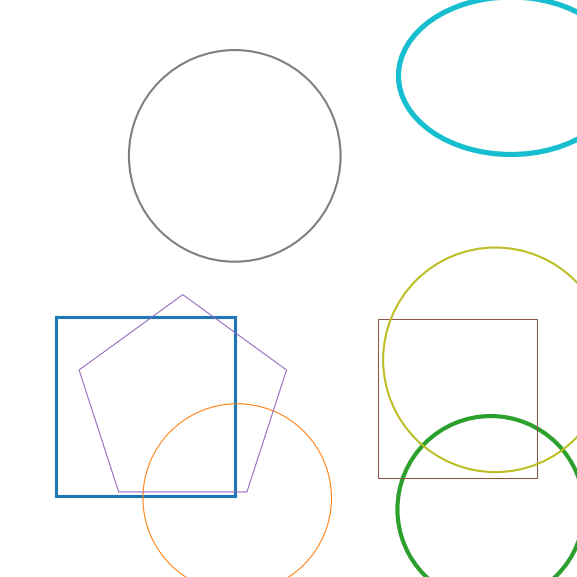[{"shape": "square", "thickness": 1.5, "radius": 0.77, "center": [0.251, 0.295]}, {"shape": "circle", "thickness": 0.5, "radius": 0.82, "center": [0.411, 0.137]}, {"shape": "circle", "thickness": 2, "radius": 0.81, "center": [0.85, 0.117]}, {"shape": "pentagon", "thickness": 0.5, "radius": 0.94, "center": [0.317, 0.3]}, {"shape": "square", "thickness": 0.5, "radius": 0.69, "center": [0.792, 0.309]}, {"shape": "circle", "thickness": 1, "radius": 0.92, "center": [0.406, 0.729]}, {"shape": "circle", "thickness": 1, "radius": 0.97, "center": [0.858, 0.376]}, {"shape": "oval", "thickness": 2.5, "radius": 0.97, "center": [0.885, 0.868]}]